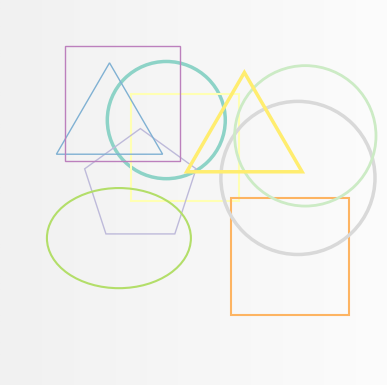[{"shape": "circle", "thickness": 2.5, "radius": 0.76, "center": [0.429, 0.688]}, {"shape": "square", "thickness": 1.5, "radius": 0.69, "center": [0.478, 0.618]}, {"shape": "pentagon", "thickness": 1, "radius": 0.76, "center": [0.362, 0.515]}, {"shape": "triangle", "thickness": 1, "radius": 0.79, "center": [0.283, 0.679]}, {"shape": "square", "thickness": 1.5, "radius": 0.76, "center": [0.749, 0.334]}, {"shape": "oval", "thickness": 1.5, "radius": 0.93, "center": [0.307, 0.382]}, {"shape": "circle", "thickness": 2.5, "radius": 0.99, "center": [0.769, 0.538]}, {"shape": "square", "thickness": 1, "radius": 0.75, "center": [0.316, 0.73]}, {"shape": "circle", "thickness": 2, "radius": 0.91, "center": [0.788, 0.647]}, {"shape": "triangle", "thickness": 2.5, "radius": 0.86, "center": [0.631, 0.64]}]